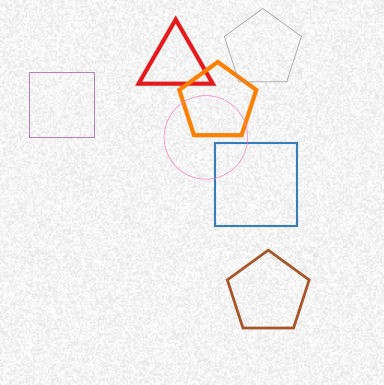[{"shape": "triangle", "thickness": 3, "radius": 0.56, "center": [0.456, 0.838]}, {"shape": "square", "thickness": 1.5, "radius": 0.53, "center": [0.665, 0.521]}, {"shape": "square", "thickness": 0.5, "radius": 0.43, "center": [0.16, 0.729]}, {"shape": "pentagon", "thickness": 3, "radius": 0.53, "center": [0.566, 0.734]}, {"shape": "pentagon", "thickness": 2, "radius": 0.56, "center": [0.697, 0.238]}, {"shape": "circle", "thickness": 0.5, "radius": 0.54, "center": [0.535, 0.643]}, {"shape": "pentagon", "thickness": 0.5, "radius": 0.53, "center": [0.683, 0.873]}]